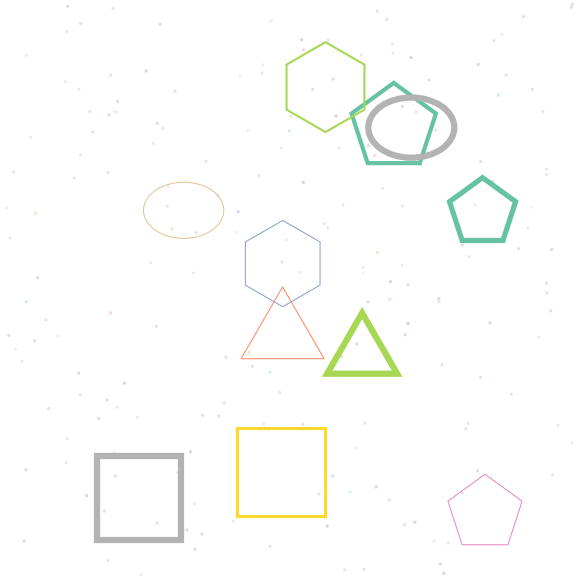[{"shape": "pentagon", "thickness": 2, "radius": 0.38, "center": [0.682, 0.779]}, {"shape": "pentagon", "thickness": 2.5, "radius": 0.3, "center": [0.836, 0.631]}, {"shape": "triangle", "thickness": 0.5, "radius": 0.41, "center": [0.489, 0.419]}, {"shape": "hexagon", "thickness": 0.5, "radius": 0.37, "center": [0.49, 0.543]}, {"shape": "pentagon", "thickness": 0.5, "radius": 0.34, "center": [0.84, 0.11]}, {"shape": "triangle", "thickness": 3, "radius": 0.35, "center": [0.627, 0.387]}, {"shape": "hexagon", "thickness": 1, "radius": 0.39, "center": [0.564, 0.848]}, {"shape": "square", "thickness": 1.5, "radius": 0.38, "center": [0.486, 0.182]}, {"shape": "oval", "thickness": 0.5, "radius": 0.35, "center": [0.318, 0.635]}, {"shape": "square", "thickness": 3, "radius": 0.37, "center": [0.241, 0.137]}, {"shape": "oval", "thickness": 3, "radius": 0.37, "center": [0.712, 0.778]}]